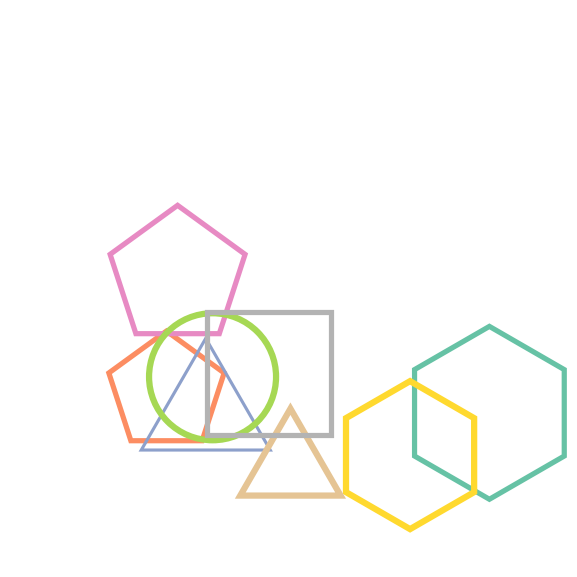[{"shape": "hexagon", "thickness": 2.5, "radius": 0.75, "center": [0.847, 0.284]}, {"shape": "pentagon", "thickness": 2.5, "radius": 0.52, "center": [0.288, 0.321]}, {"shape": "triangle", "thickness": 1.5, "radius": 0.64, "center": [0.356, 0.284]}, {"shape": "pentagon", "thickness": 2.5, "radius": 0.61, "center": [0.308, 0.521]}, {"shape": "circle", "thickness": 3, "radius": 0.55, "center": [0.368, 0.347]}, {"shape": "hexagon", "thickness": 3, "radius": 0.64, "center": [0.71, 0.211]}, {"shape": "triangle", "thickness": 3, "radius": 0.5, "center": [0.503, 0.191]}, {"shape": "square", "thickness": 2.5, "radius": 0.53, "center": [0.466, 0.352]}]